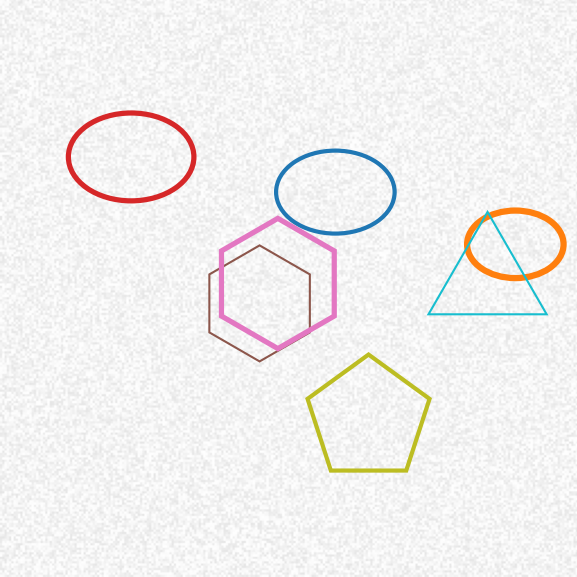[{"shape": "oval", "thickness": 2, "radius": 0.51, "center": [0.581, 0.666]}, {"shape": "oval", "thickness": 3, "radius": 0.42, "center": [0.892, 0.576]}, {"shape": "oval", "thickness": 2.5, "radius": 0.54, "center": [0.227, 0.727]}, {"shape": "hexagon", "thickness": 1, "radius": 0.5, "center": [0.45, 0.474]}, {"shape": "hexagon", "thickness": 2.5, "radius": 0.56, "center": [0.481, 0.508]}, {"shape": "pentagon", "thickness": 2, "radius": 0.56, "center": [0.638, 0.274]}, {"shape": "triangle", "thickness": 1, "radius": 0.59, "center": [0.844, 0.514]}]